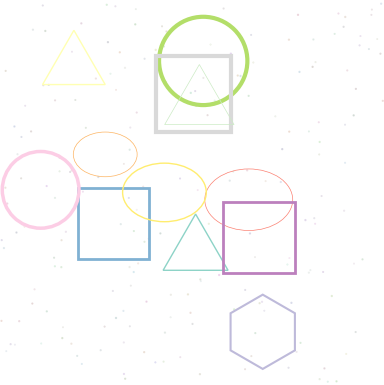[{"shape": "triangle", "thickness": 1, "radius": 0.49, "center": [0.508, 0.347]}, {"shape": "triangle", "thickness": 1, "radius": 0.47, "center": [0.192, 0.827]}, {"shape": "hexagon", "thickness": 1.5, "radius": 0.48, "center": [0.682, 0.138]}, {"shape": "oval", "thickness": 0.5, "radius": 0.57, "center": [0.646, 0.481]}, {"shape": "square", "thickness": 2, "radius": 0.46, "center": [0.295, 0.419]}, {"shape": "oval", "thickness": 0.5, "radius": 0.41, "center": [0.273, 0.599]}, {"shape": "circle", "thickness": 3, "radius": 0.57, "center": [0.528, 0.842]}, {"shape": "circle", "thickness": 2.5, "radius": 0.5, "center": [0.106, 0.507]}, {"shape": "square", "thickness": 3, "radius": 0.49, "center": [0.503, 0.756]}, {"shape": "square", "thickness": 2, "radius": 0.46, "center": [0.673, 0.383]}, {"shape": "triangle", "thickness": 0.5, "radius": 0.52, "center": [0.518, 0.728]}, {"shape": "oval", "thickness": 1, "radius": 0.54, "center": [0.427, 0.5]}]